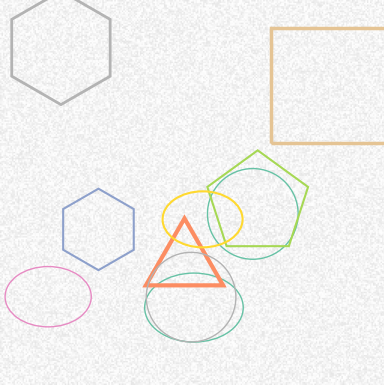[{"shape": "oval", "thickness": 1, "radius": 0.64, "center": [0.504, 0.201]}, {"shape": "circle", "thickness": 1, "radius": 0.59, "center": [0.657, 0.444]}, {"shape": "triangle", "thickness": 3, "radius": 0.58, "center": [0.479, 0.317]}, {"shape": "hexagon", "thickness": 1.5, "radius": 0.53, "center": [0.256, 0.404]}, {"shape": "oval", "thickness": 1, "radius": 0.56, "center": [0.125, 0.229]}, {"shape": "pentagon", "thickness": 1.5, "radius": 0.69, "center": [0.669, 0.472]}, {"shape": "oval", "thickness": 1.5, "radius": 0.52, "center": [0.526, 0.43]}, {"shape": "square", "thickness": 2.5, "radius": 0.74, "center": [0.853, 0.778]}, {"shape": "hexagon", "thickness": 2, "radius": 0.74, "center": [0.158, 0.876]}, {"shape": "circle", "thickness": 1, "radius": 0.58, "center": [0.496, 0.228]}]